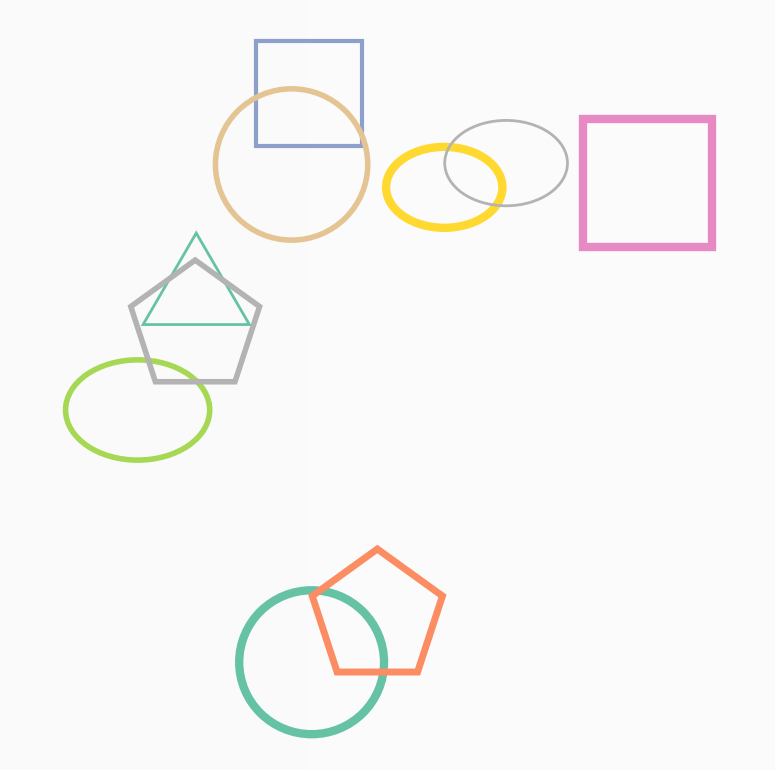[{"shape": "triangle", "thickness": 1, "radius": 0.4, "center": [0.253, 0.618]}, {"shape": "circle", "thickness": 3, "radius": 0.47, "center": [0.402, 0.14]}, {"shape": "pentagon", "thickness": 2.5, "radius": 0.44, "center": [0.487, 0.199]}, {"shape": "square", "thickness": 1.5, "radius": 0.34, "center": [0.399, 0.879]}, {"shape": "square", "thickness": 3, "radius": 0.42, "center": [0.835, 0.762]}, {"shape": "oval", "thickness": 2, "radius": 0.46, "center": [0.178, 0.468]}, {"shape": "oval", "thickness": 3, "radius": 0.38, "center": [0.573, 0.757]}, {"shape": "circle", "thickness": 2, "radius": 0.49, "center": [0.376, 0.786]}, {"shape": "oval", "thickness": 1, "radius": 0.4, "center": [0.653, 0.788]}, {"shape": "pentagon", "thickness": 2, "radius": 0.44, "center": [0.252, 0.575]}]